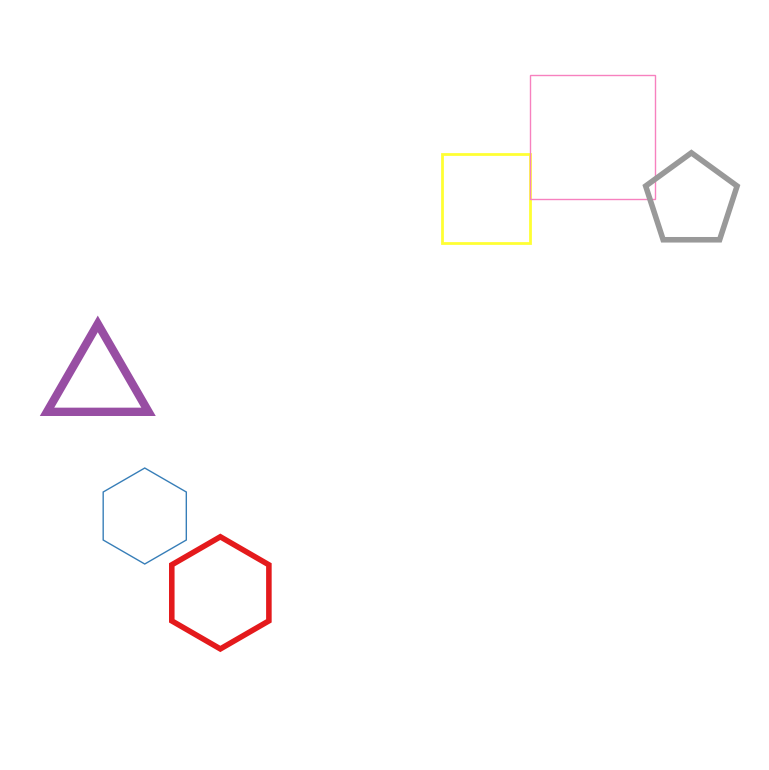[{"shape": "hexagon", "thickness": 2, "radius": 0.36, "center": [0.286, 0.23]}, {"shape": "hexagon", "thickness": 0.5, "radius": 0.31, "center": [0.188, 0.33]}, {"shape": "triangle", "thickness": 3, "radius": 0.38, "center": [0.127, 0.503]}, {"shape": "square", "thickness": 1, "radius": 0.29, "center": [0.631, 0.742]}, {"shape": "square", "thickness": 0.5, "radius": 0.41, "center": [0.769, 0.822]}, {"shape": "pentagon", "thickness": 2, "radius": 0.31, "center": [0.898, 0.739]}]